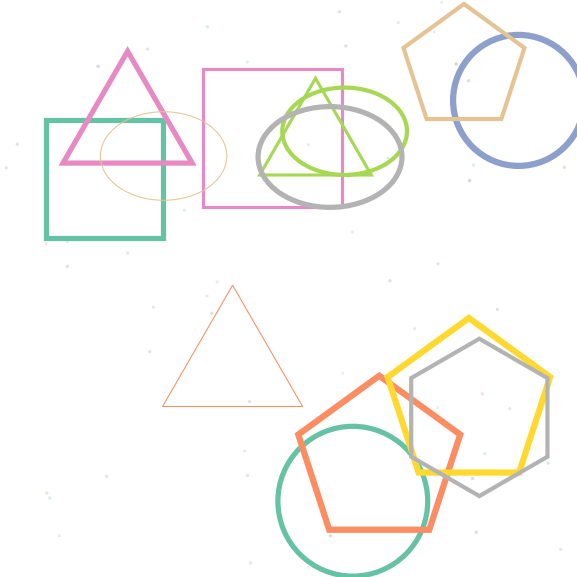[{"shape": "circle", "thickness": 2.5, "radius": 0.65, "center": [0.611, 0.131]}, {"shape": "square", "thickness": 2.5, "radius": 0.51, "center": [0.18, 0.689]}, {"shape": "triangle", "thickness": 0.5, "radius": 0.7, "center": [0.403, 0.365]}, {"shape": "pentagon", "thickness": 3, "radius": 0.74, "center": [0.657, 0.201]}, {"shape": "circle", "thickness": 3, "radius": 0.57, "center": [0.898, 0.825]}, {"shape": "triangle", "thickness": 2.5, "radius": 0.65, "center": [0.221, 0.781]}, {"shape": "square", "thickness": 1.5, "radius": 0.6, "center": [0.472, 0.76]}, {"shape": "triangle", "thickness": 1.5, "radius": 0.56, "center": [0.546, 0.752]}, {"shape": "oval", "thickness": 2, "radius": 0.54, "center": [0.597, 0.772]}, {"shape": "pentagon", "thickness": 3, "radius": 0.74, "center": [0.812, 0.301]}, {"shape": "oval", "thickness": 0.5, "radius": 0.55, "center": [0.283, 0.729]}, {"shape": "pentagon", "thickness": 2, "radius": 0.55, "center": [0.803, 0.882]}, {"shape": "oval", "thickness": 2.5, "radius": 0.62, "center": [0.571, 0.727]}, {"shape": "hexagon", "thickness": 2, "radius": 0.68, "center": [0.83, 0.276]}]